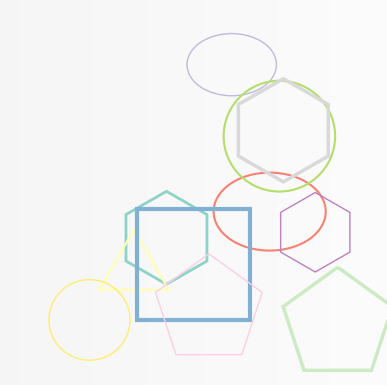[{"shape": "hexagon", "thickness": 2, "radius": 0.6, "center": [0.43, 0.382]}, {"shape": "triangle", "thickness": 1.5, "radius": 0.52, "center": [0.345, 0.299]}, {"shape": "oval", "thickness": 1, "radius": 0.58, "center": [0.598, 0.832]}, {"shape": "oval", "thickness": 1.5, "radius": 0.72, "center": [0.696, 0.45]}, {"shape": "square", "thickness": 3, "radius": 0.72, "center": [0.499, 0.312]}, {"shape": "circle", "thickness": 1.5, "radius": 0.72, "center": [0.721, 0.646]}, {"shape": "pentagon", "thickness": 1, "radius": 0.72, "center": [0.539, 0.196]}, {"shape": "hexagon", "thickness": 2.5, "radius": 0.67, "center": [0.731, 0.662]}, {"shape": "hexagon", "thickness": 1, "radius": 0.52, "center": [0.814, 0.397]}, {"shape": "pentagon", "thickness": 2.5, "radius": 0.74, "center": [0.872, 0.158]}, {"shape": "circle", "thickness": 1, "radius": 0.52, "center": [0.231, 0.169]}]